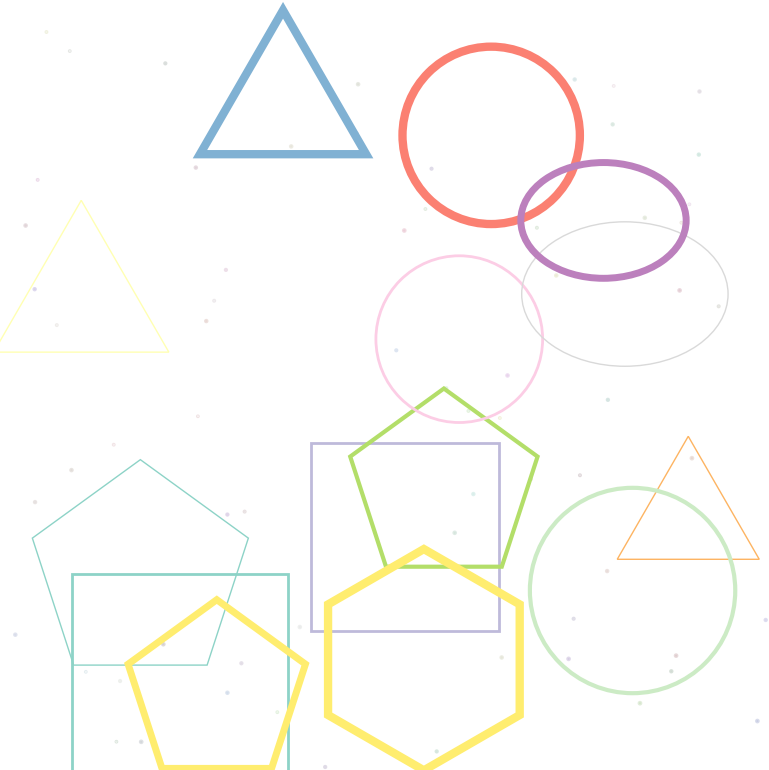[{"shape": "square", "thickness": 1, "radius": 0.7, "center": [0.234, 0.114]}, {"shape": "pentagon", "thickness": 0.5, "radius": 0.74, "center": [0.182, 0.256]}, {"shape": "triangle", "thickness": 0.5, "radius": 0.66, "center": [0.106, 0.608]}, {"shape": "square", "thickness": 1, "radius": 0.61, "center": [0.526, 0.303]}, {"shape": "circle", "thickness": 3, "radius": 0.58, "center": [0.638, 0.824]}, {"shape": "triangle", "thickness": 3, "radius": 0.62, "center": [0.368, 0.862]}, {"shape": "triangle", "thickness": 0.5, "radius": 0.53, "center": [0.894, 0.327]}, {"shape": "pentagon", "thickness": 1.5, "radius": 0.64, "center": [0.576, 0.368]}, {"shape": "circle", "thickness": 1, "radius": 0.54, "center": [0.596, 0.56]}, {"shape": "oval", "thickness": 0.5, "radius": 0.67, "center": [0.812, 0.618]}, {"shape": "oval", "thickness": 2.5, "radius": 0.54, "center": [0.784, 0.714]}, {"shape": "circle", "thickness": 1.5, "radius": 0.67, "center": [0.822, 0.233]}, {"shape": "hexagon", "thickness": 3, "radius": 0.72, "center": [0.55, 0.143]}, {"shape": "pentagon", "thickness": 2.5, "radius": 0.61, "center": [0.282, 0.1]}]